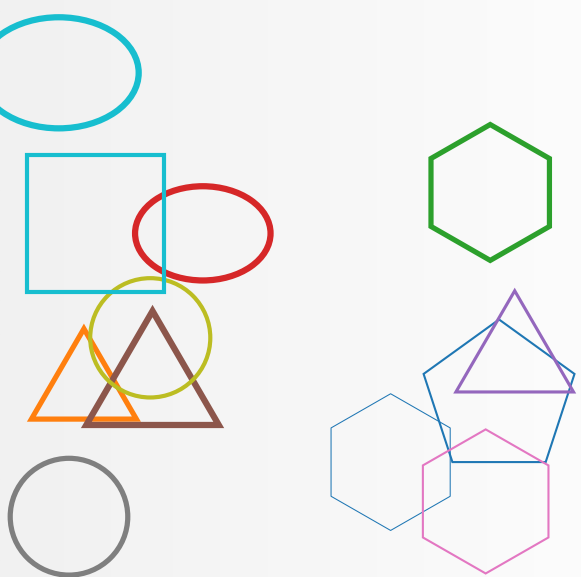[{"shape": "hexagon", "thickness": 0.5, "radius": 0.59, "center": [0.672, 0.199]}, {"shape": "pentagon", "thickness": 1, "radius": 0.68, "center": [0.859, 0.309]}, {"shape": "triangle", "thickness": 2.5, "radius": 0.52, "center": [0.144, 0.326]}, {"shape": "hexagon", "thickness": 2.5, "radius": 0.59, "center": [0.843, 0.666]}, {"shape": "oval", "thickness": 3, "radius": 0.58, "center": [0.349, 0.595]}, {"shape": "triangle", "thickness": 1.5, "radius": 0.58, "center": [0.886, 0.379]}, {"shape": "triangle", "thickness": 3, "radius": 0.66, "center": [0.262, 0.329]}, {"shape": "hexagon", "thickness": 1, "radius": 0.62, "center": [0.836, 0.131]}, {"shape": "circle", "thickness": 2.5, "radius": 0.51, "center": [0.119, 0.104]}, {"shape": "circle", "thickness": 2, "radius": 0.52, "center": [0.259, 0.414]}, {"shape": "oval", "thickness": 3, "radius": 0.69, "center": [0.101, 0.873]}, {"shape": "square", "thickness": 2, "radius": 0.59, "center": [0.165, 0.612]}]